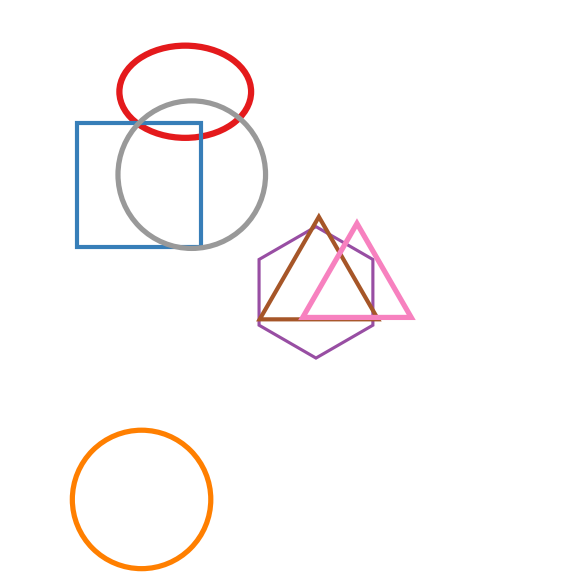[{"shape": "oval", "thickness": 3, "radius": 0.57, "center": [0.321, 0.84]}, {"shape": "square", "thickness": 2, "radius": 0.54, "center": [0.24, 0.679]}, {"shape": "hexagon", "thickness": 1.5, "radius": 0.57, "center": [0.547, 0.493]}, {"shape": "circle", "thickness": 2.5, "radius": 0.6, "center": [0.245, 0.134]}, {"shape": "triangle", "thickness": 2, "radius": 0.59, "center": [0.552, 0.505]}, {"shape": "triangle", "thickness": 2.5, "radius": 0.54, "center": [0.618, 0.504]}, {"shape": "circle", "thickness": 2.5, "radius": 0.64, "center": [0.332, 0.697]}]